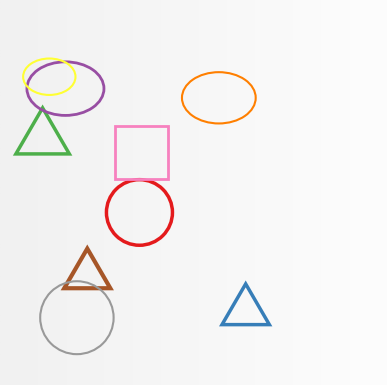[{"shape": "circle", "thickness": 2.5, "radius": 0.43, "center": [0.36, 0.448]}, {"shape": "triangle", "thickness": 2.5, "radius": 0.35, "center": [0.634, 0.192]}, {"shape": "triangle", "thickness": 2.5, "radius": 0.4, "center": [0.11, 0.64]}, {"shape": "oval", "thickness": 2, "radius": 0.5, "center": [0.169, 0.77]}, {"shape": "oval", "thickness": 1.5, "radius": 0.48, "center": [0.565, 0.746]}, {"shape": "oval", "thickness": 1.5, "radius": 0.34, "center": [0.127, 0.801]}, {"shape": "triangle", "thickness": 3, "radius": 0.34, "center": [0.225, 0.286]}, {"shape": "square", "thickness": 2, "radius": 0.34, "center": [0.366, 0.605]}, {"shape": "circle", "thickness": 1.5, "radius": 0.47, "center": [0.198, 0.175]}]